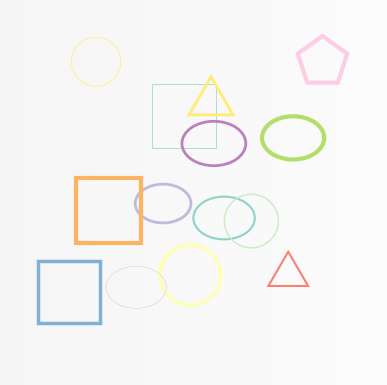[{"shape": "oval", "thickness": 1.5, "radius": 0.4, "center": [0.578, 0.434]}, {"shape": "square", "thickness": 0.5, "radius": 0.42, "center": [0.475, 0.699]}, {"shape": "circle", "thickness": 2.5, "radius": 0.39, "center": [0.491, 0.286]}, {"shape": "oval", "thickness": 2, "radius": 0.36, "center": [0.421, 0.471]}, {"shape": "triangle", "thickness": 1.5, "radius": 0.3, "center": [0.744, 0.287]}, {"shape": "square", "thickness": 2.5, "radius": 0.4, "center": [0.178, 0.242]}, {"shape": "square", "thickness": 3, "radius": 0.42, "center": [0.279, 0.452]}, {"shape": "oval", "thickness": 3, "radius": 0.4, "center": [0.756, 0.642]}, {"shape": "pentagon", "thickness": 3, "radius": 0.34, "center": [0.832, 0.84]}, {"shape": "oval", "thickness": 0.5, "radius": 0.39, "center": [0.351, 0.254]}, {"shape": "oval", "thickness": 2, "radius": 0.41, "center": [0.552, 0.627]}, {"shape": "circle", "thickness": 1, "radius": 0.35, "center": [0.649, 0.426]}, {"shape": "circle", "thickness": 0.5, "radius": 0.32, "center": [0.248, 0.84]}, {"shape": "triangle", "thickness": 2, "radius": 0.33, "center": [0.545, 0.735]}]